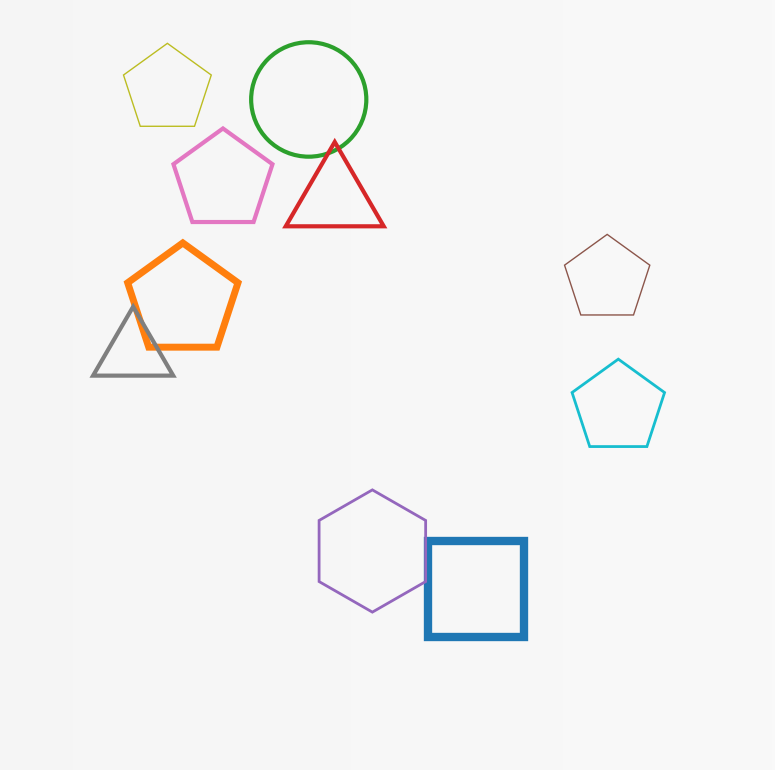[{"shape": "square", "thickness": 3, "radius": 0.31, "center": [0.614, 0.235]}, {"shape": "pentagon", "thickness": 2.5, "radius": 0.37, "center": [0.236, 0.61]}, {"shape": "circle", "thickness": 1.5, "radius": 0.37, "center": [0.398, 0.871]}, {"shape": "triangle", "thickness": 1.5, "radius": 0.37, "center": [0.432, 0.743]}, {"shape": "hexagon", "thickness": 1, "radius": 0.4, "center": [0.48, 0.284]}, {"shape": "pentagon", "thickness": 0.5, "radius": 0.29, "center": [0.783, 0.638]}, {"shape": "pentagon", "thickness": 1.5, "radius": 0.34, "center": [0.288, 0.766]}, {"shape": "triangle", "thickness": 1.5, "radius": 0.3, "center": [0.172, 0.542]}, {"shape": "pentagon", "thickness": 0.5, "radius": 0.3, "center": [0.216, 0.884]}, {"shape": "pentagon", "thickness": 1, "radius": 0.31, "center": [0.798, 0.471]}]